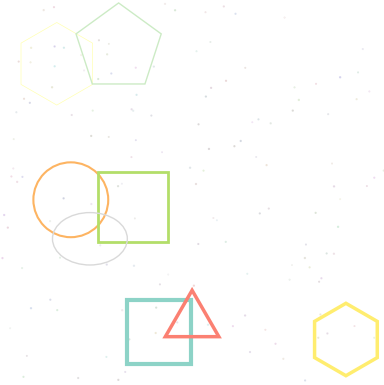[{"shape": "square", "thickness": 3, "radius": 0.41, "center": [0.414, 0.137]}, {"shape": "hexagon", "thickness": 0.5, "radius": 0.54, "center": [0.147, 0.834]}, {"shape": "triangle", "thickness": 2.5, "radius": 0.4, "center": [0.499, 0.166]}, {"shape": "circle", "thickness": 1.5, "radius": 0.49, "center": [0.184, 0.481]}, {"shape": "square", "thickness": 2, "radius": 0.46, "center": [0.345, 0.463]}, {"shape": "oval", "thickness": 1, "radius": 0.49, "center": [0.234, 0.38]}, {"shape": "pentagon", "thickness": 1, "radius": 0.58, "center": [0.308, 0.876]}, {"shape": "hexagon", "thickness": 2.5, "radius": 0.47, "center": [0.898, 0.118]}]